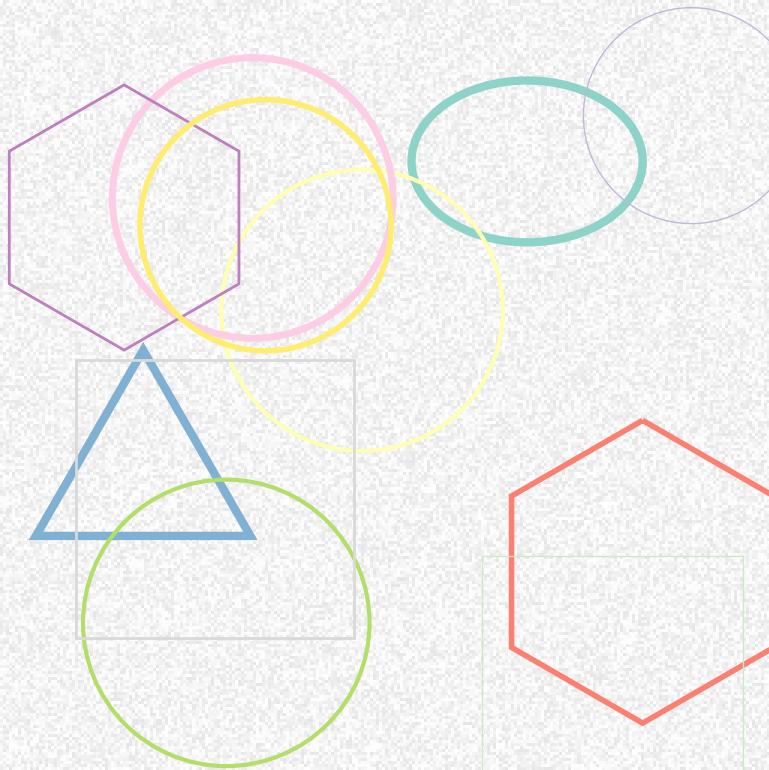[{"shape": "oval", "thickness": 3, "radius": 0.75, "center": [0.685, 0.79]}, {"shape": "circle", "thickness": 1.5, "radius": 0.91, "center": [0.47, 0.597]}, {"shape": "circle", "thickness": 0.5, "radius": 0.7, "center": [0.898, 0.85]}, {"shape": "hexagon", "thickness": 2, "radius": 0.98, "center": [0.835, 0.257]}, {"shape": "triangle", "thickness": 3, "radius": 0.8, "center": [0.186, 0.384]}, {"shape": "circle", "thickness": 1.5, "radius": 0.93, "center": [0.294, 0.191]}, {"shape": "circle", "thickness": 2.5, "radius": 0.91, "center": [0.328, 0.743]}, {"shape": "square", "thickness": 1, "radius": 0.9, "center": [0.28, 0.352]}, {"shape": "hexagon", "thickness": 1, "radius": 0.86, "center": [0.161, 0.718]}, {"shape": "square", "thickness": 0.5, "radius": 0.85, "center": [0.795, 0.109]}, {"shape": "circle", "thickness": 2, "radius": 0.82, "center": [0.345, 0.707]}]